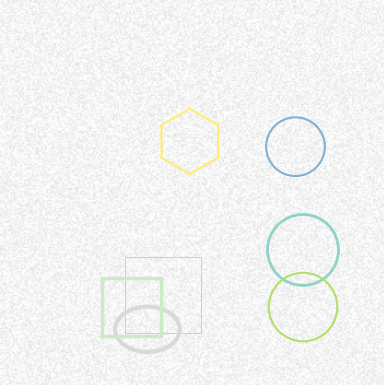[{"shape": "circle", "thickness": 2, "radius": 0.46, "center": [0.787, 0.351]}, {"shape": "square", "thickness": 0.5, "radius": 0.5, "center": [0.424, 0.234]}, {"shape": "circle", "thickness": 1.5, "radius": 0.38, "center": [0.768, 0.619]}, {"shape": "circle", "thickness": 1.5, "radius": 0.45, "center": [0.787, 0.202]}, {"shape": "oval", "thickness": 3, "radius": 0.42, "center": [0.383, 0.145]}, {"shape": "square", "thickness": 2.5, "radius": 0.38, "center": [0.342, 0.203]}, {"shape": "hexagon", "thickness": 1.5, "radius": 0.42, "center": [0.493, 0.633]}]